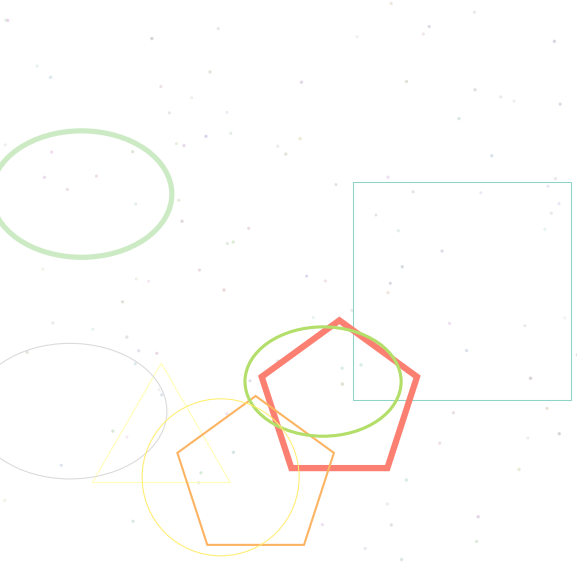[{"shape": "square", "thickness": 0.5, "radius": 0.94, "center": [0.801, 0.495]}, {"shape": "triangle", "thickness": 0.5, "radius": 0.69, "center": [0.279, 0.232]}, {"shape": "pentagon", "thickness": 3, "radius": 0.71, "center": [0.588, 0.303]}, {"shape": "pentagon", "thickness": 1, "radius": 0.71, "center": [0.443, 0.171]}, {"shape": "oval", "thickness": 1.5, "radius": 0.68, "center": [0.559, 0.338]}, {"shape": "oval", "thickness": 0.5, "radius": 0.84, "center": [0.121, 0.287]}, {"shape": "oval", "thickness": 2.5, "radius": 0.78, "center": [0.141, 0.663]}, {"shape": "circle", "thickness": 0.5, "radius": 0.68, "center": [0.382, 0.173]}]